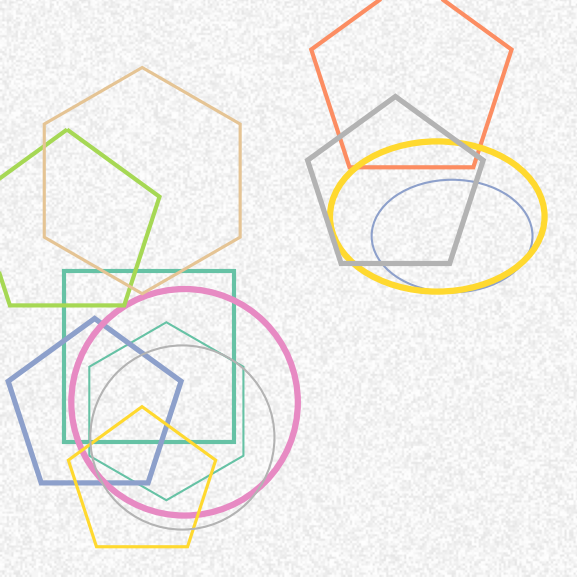[{"shape": "hexagon", "thickness": 1, "radius": 0.77, "center": [0.288, 0.287]}, {"shape": "square", "thickness": 2, "radius": 0.74, "center": [0.258, 0.382]}, {"shape": "pentagon", "thickness": 2, "radius": 0.91, "center": [0.712, 0.857]}, {"shape": "pentagon", "thickness": 2.5, "radius": 0.79, "center": [0.164, 0.29]}, {"shape": "oval", "thickness": 1, "radius": 0.7, "center": [0.783, 0.59]}, {"shape": "circle", "thickness": 3, "radius": 0.98, "center": [0.32, 0.303]}, {"shape": "pentagon", "thickness": 2, "radius": 0.84, "center": [0.116, 0.606]}, {"shape": "pentagon", "thickness": 1.5, "radius": 0.67, "center": [0.246, 0.161]}, {"shape": "oval", "thickness": 3, "radius": 0.93, "center": [0.757, 0.624]}, {"shape": "hexagon", "thickness": 1.5, "radius": 0.98, "center": [0.246, 0.686]}, {"shape": "circle", "thickness": 1, "radius": 0.8, "center": [0.316, 0.242]}, {"shape": "pentagon", "thickness": 2.5, "radius": 0.8, "center": [0.685, 0.672]}]